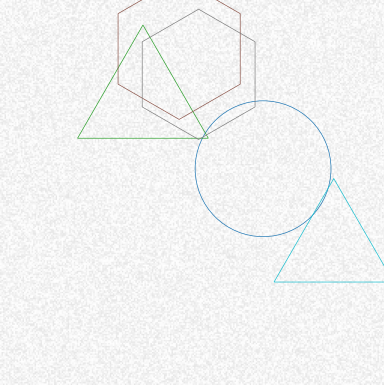[{"shape": "circle", "thickness": 0.5, "radius": 0.88, "center": [0.683, 0.562]}, {"shape": "triangle", "thickness": 0.5, "radius": 0.98, "center": [0.371, 0.739]}, {"shape": "hexagon", "thickness": 0.5, "radius": 0.92, "center": [0.465, 0.873]}, {"shape": "hexagon", "thickness": 0.5, "radius": 0.85, "center": [0.516, 0.807]}, {"shape": "triangle", "thickness": 0.5, "radius": 0.9, "center": [0.867, 0.357]}]